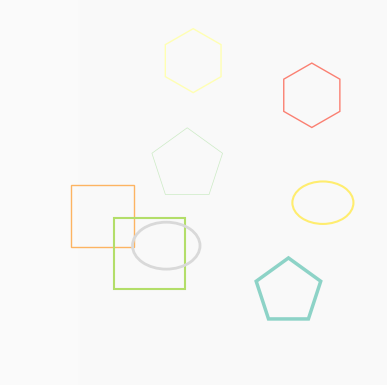[{"shape": "pentagon", "thickness": 2.5, "radius": 0.44, "center": [0.744, 0.242]}, {"shape": "hexagon", "thickness": 1, "radius": 0.42, "center": [0.499, 0.842]}, {"shape": "hexagon", "thickness": 1, "radius": 0.42, "center": [0.805, 0.753]}, {"shape": "square", "thickness": 1, "radius": 0.4, "center": [0.265, 0.439]}, {"shape": "square", "thickness": 1.5, "radius": 0.46, "center": [0.387, 0.341]}, {"shape": "oval", "thickness": 2, "radius": 0.44, "center": [0.429, 0.362]}, {"shape": "pentagon", "thickness": 0.5, "radius": 0.48, "center": [0.483, 0.572]}, {"shape": "oval", "thickness": 1.5, "radius": 0.39, "center": [0.833, 0.474]}]